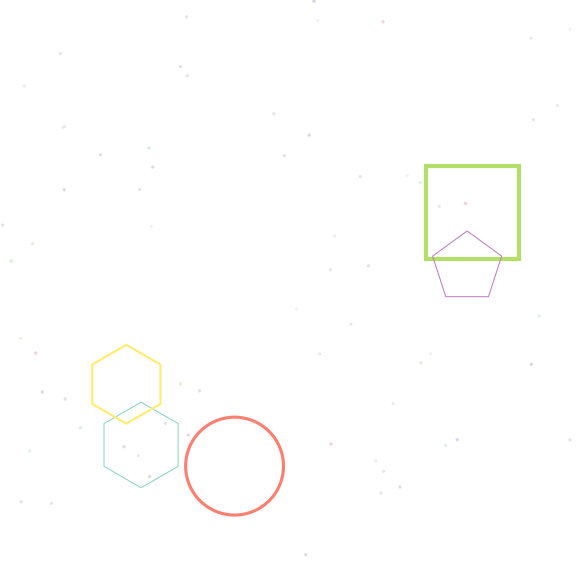[{"shape": "hexagon", "thickness": 0.5, "radius": 0.37, "center": [0.244, 0.229]}, {"shape": "circle", "thickness": 1.5, "radius": 0.42, "center": [0.406, 0.192]}, {"shape": "square", "thickness": 2, "radius": 0.41, "center": [0.818, 0.631]}, {"shape": "pentagon", "thickness": 0.5, "radius": 0.31, "center": [0.809, 0.536]}, {"shape": "hexagon", "thickness": 1, "radius": 0.34, "center": [0.219, 0.334]}]